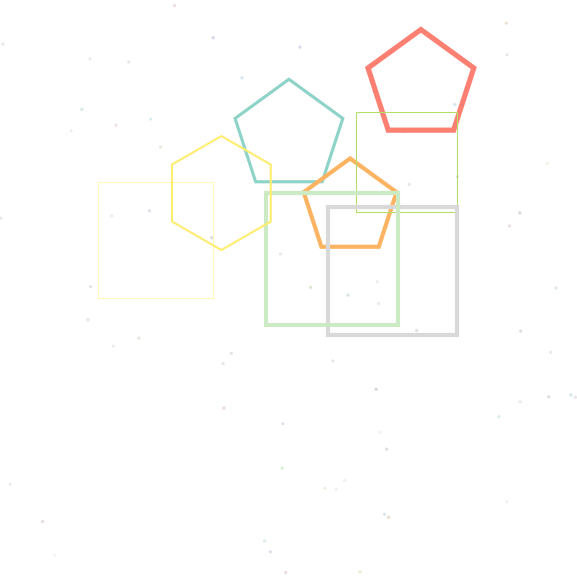[{"shape": "pentagon", "thickness": 1.5, "radius": 0.49, "center": [0.5, 0.764]}, {"shape": "square", "thickness": 0.5, "radius": 0.5, "center": [0.269, 0.584]}, {"shape": "pentagon", "thickness": 2.5, "radius": 0.48, "center": [0.729, 0.852]}, {"shape": "pentagon", "thickness": 2, "radius": 0.42, "center": [0.606, 0.64]}, {"shape": "square", "thickness": 0.5, "radius": 0.44, "center": [0.703, 0.719]}, {"shape": "square", "thickness": 2, "radius": 0.56, "center": [0.679, 0.53]}, {"shape": "square", "thickness": 2, "radius": 0.57, "center": [0.574, 0.551]}, {"shape": "hexagon", "thickness": 1, "radius": 0.49, "center": [0.383, 0.665]}]